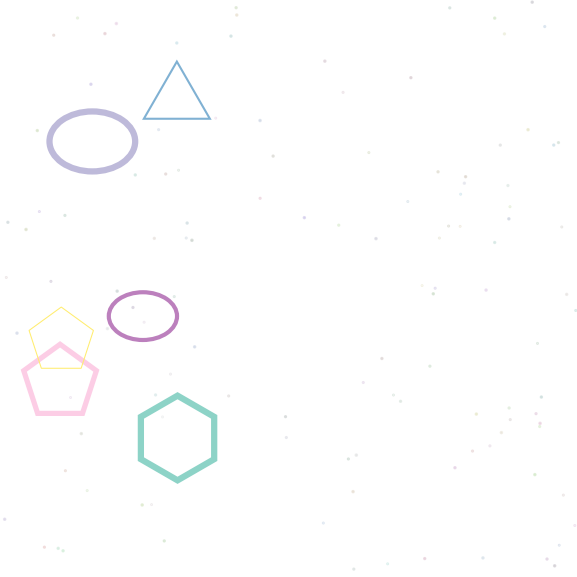[{"shape": "hexagon", "thickness": 3, "radius": 0.37, "center": [0.307, 0.241]}, {"shape": "oval", "thickness": 3, "radius": 0.37, "center": [0.16, 0.754]}, {"shape": "triangle", "thickness": 1, "radius": 0.33, "center": [0.306, 0.827]}, {"shape": "pentagon", "thickness": 2.5, "radius": 0.33, "center": [0.104, 0.337]}, {"shape": "oval", "thickness": 2, "radius": 0.3, "center": [0.247, 0.452]}, {"shape": "pentagon", "thickness": 0.5, "radius": 0.29, "center": [0.106, 0.409]}]